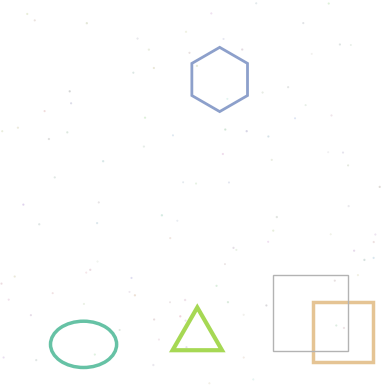[{"shape": "oval", "thickness": 2.5, "radius": 0.43, "center": [0.217, 0.106]}, {"shape": "hexagon", "thickness": 2, "radius": 0.42, "center": [0.571, 0.794]}, {"shape": "triangle", "thickness": 3, "radius": 0.37, "center": [0.512, 0.127]}, {"shape": "square", "thickness": 2.5, "radius": 0.39, "center": [0.89, 0.138]}, {"shape": "square", "thickness": 1, "radius": 0.49, "center": [0.806, 0.186]}]